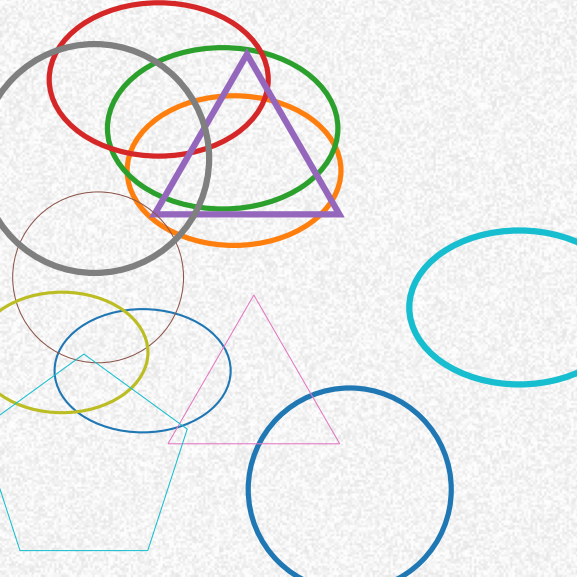[{"shape": "oval", "thickness": 1, "radius": 0.76, "center": [0.247, 0.357]}, {"shape": "circle", "thickness": 2.5, "radius": 0.88, "center": [0.606, 0.152]}, {"shape": "oval", "thickness": 2.5, "radius": 0.93, "center": [0.405, 0.704]}, {"shape": "oval", "thickness": 2.5, "radius": 1.0, "center": [0.386, 0.777]}, {"shape": "oval", "thickness": 2.5, "radius": 0.95, "center": [0.275, 0.862]}, {"shape": "triangle", "thickness": 3, "radius": 0.92, "center": [0.428, 0.72]}, {"shape": "circle", "thickness": 0.5, "radius": 0.74, "center": [0.17, 0.519]}, {"shape": "triangle", "thickness": 0.5, "radius": 0.86, "center": [0.44, 0.317]}, {"shape": "circle", "thickness": 3, "radius": 0.99, "center": [0.164, 0.725]}, {"shape": "oval", "thickness": 1.5, "radius": 0.75, "center": [0.107, 0.389]}, {"shape": "pentagon", "thickness": 0.5, "radius": 0.94, "center": [0.145, 0.198]}, {"shape": "oval", "thickness": 3, "radius": 0.95, "center": [0.899, 0.467]}]